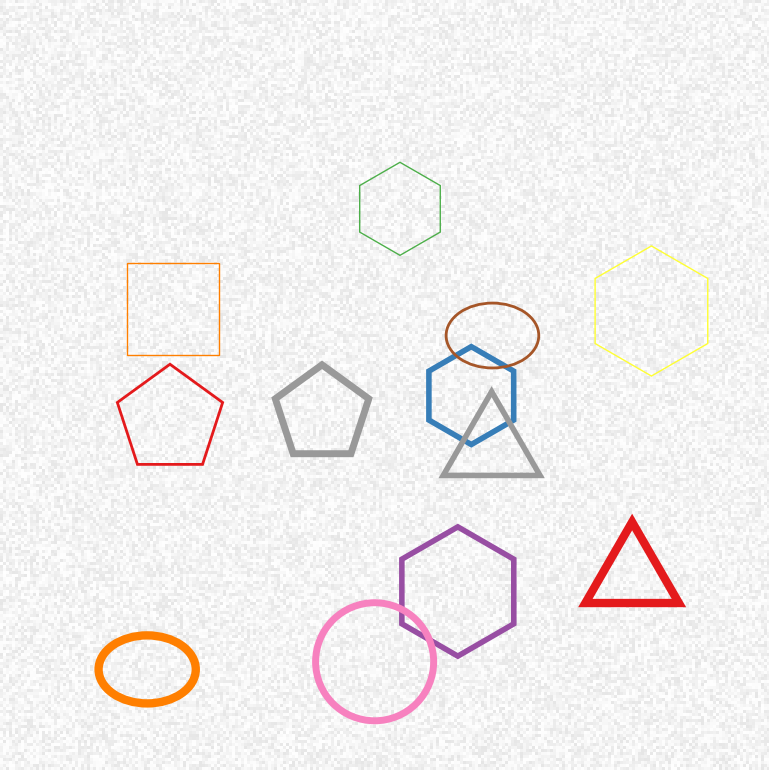[{"shape": "triangle", "thickness": 3, "radius": 0.35, "center": [0.821, 0.252]}, {"shape": "pentagon", "thickness": 1, "radius": 0.36, "center": [0.221, 0.455]}, {"shape": "hexagon", "thickness": 2, "radius": 0.32, "center": [0.612, 0.486]}, {"shape": "hexagon", "thickness": 0.5, "radius": 0.3, "center": [0.519, 0.729]}, {"shape": "hexagon", "thickness": 2, "radius": 0.42, "center": [0.595, 0.232]}, {"shape": "square", "thickness": 0.5, "radius": 0.3, "center": [0.225, 0.599]}, {"shape": "oval", "thickness": 3, "radius": 0.32, "center": [0.191, 0.131]}, {"shape": "hexagon", "thickness": 0.5, "radius": 0.42, "center": [0.846, 0.596]}, {"shape": "oval", "thickness": 1, "radius": 0.3, "center": [0.64, 0.564]}, {"shape": "circle", "thickness": 2.5, "radius": 0.38, "center": [0.487, 0.141]}, {"shape": "triangle", "thickness": 2, "radius": 0.36, "center": [0.638, 0.419]}, {"shape": "pentagon", "thickness": 2.5, "radius": 0.32, "center": [0.418, 0.462]}]